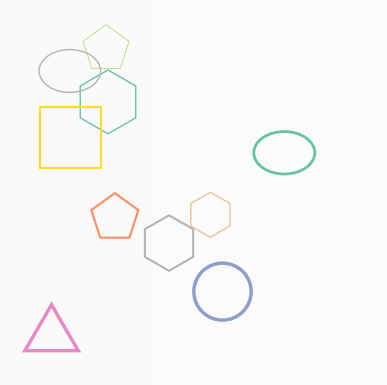[{"shape": "oval", "thickness": 2, "radius": 0.39, "center": [0.734, 0.603]}, {"shape": "hexagon", "thickness": 1, "radius": 0.41, "center": [0.279, 0.735]}, {"shape": "pentagon", "thickness": 1.5, "radius": 0.32, "center": [0.296, 0.434]}, {"shape": "circle", "thickness": 2.5, "radius": 0.37, "center": [0.574, 0.243]}, {"shape": "triangle", "thickness": 2.5, "radius": 0.4, "center": [0.133, 0.129]}, {"shape": "pentagon", "thickness": 0.5, "radius": 0.31, "center": [0.274, 0.873]}, {"shape": "square", "thickness": 1.5, "radius": 0.4, "center": [0.181, 0.642]}, {"shape": "hexagon", "thickness": 1, "radius": 0.29, "center": [0.543, 0.442]}, {"shape": "oval", "thickness": 1, "radius": 0.4, "center": [0.18, 0.816]}, {"shape": "hexagon", "thickness": 1.5, "radius": 0.36, "center": [0.436, 0.369]}]